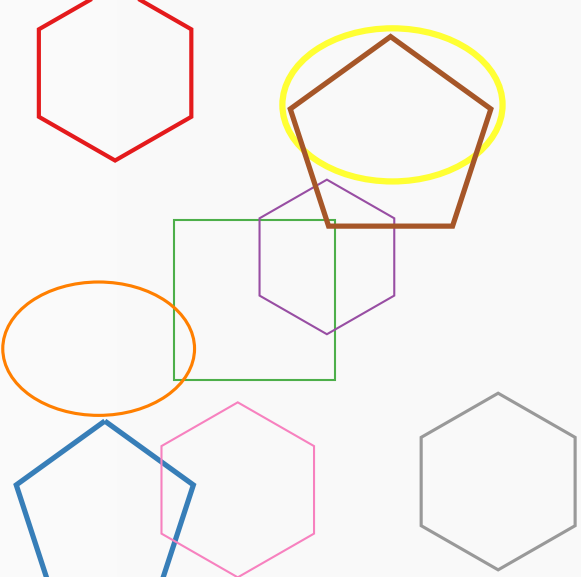[{"shape": "hexagon", "thickness": 2, "radius": 0.76, "center": [0.198, 0.873]}, {"shape": "pentagon", "thickness": 2.5, "radius": 0.8, "center": [0.18, 0.11]}, {"shape": "square", "thickness": 1, "radius": 0.69, "center": [0.438, 0.479]}, {"shape": "hexagon", "thickness": 1, "radius": 0.67, "center": [0.562, 0.554]}, {"shape": "oval", "thickness": 1.5, "radius": 0.82, "center": [0.17, 0.395]}, {"shape": "oval", "thickness": 3, "radius": 0.95, "center": [0.675, 0.818]}, {"shape": "pentagon", "thickness": 2.5, "radius": 0.91, "center": [0.672, 0.754]}, {"shape": "hexagon", "thickness": 1, "radius": 0.76, "center": [0.409, 0.151]}, {"shape": "hexagon", "thickness": 1.5, "radius": 0.76, "center": [0.857, 0.165]}]